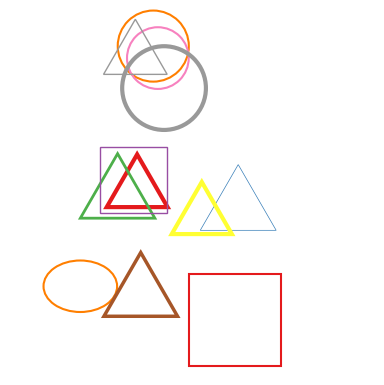[{"shape": "triangle", "thickness": 3, "radius": 0.46, "center": [0.356, 0.508]}, {"shape": "square", "thickness": 1.5, "radius": 0.6, "center": [0.611, 0.17]}, {"shape": "triangle", "thickness": 0.5, "radius": 0.57, "center": [0.619, 0.459]}, {"shape": "triangle", "thickness": 2, "radius": 0.56, "center": [0.305, 0.489]}, {"shape": "square", "thickness": 1, "radius": 0.43, "center": [0.347, 0.533]}, {"shape": "oval", "thickness": 1.5, "radius": 0.48, "center": [0.209, 0.256]}, {"shape": "circle", "thickness": 1.5, "radius": 0.46, "center": [0.398, 0.88]}, {"shape": "triangle", "thickness": 3, "radius": 0.45, "center": [0.524, 0.437]}, {"shape": "triangle", "thickness": 2.5, "radius": 0.55, "center": [0.366, 0.234]}, {"shape": "circle", "thickness": 1.5, "radius": 0.4, "center": [0.41, 0.849]}, {"shape": "triangle", "thickness": 1, "radius": 0.48, "center": [0.352, 0.855]}, {"shape": "circle", "thickness": 3, "radius": 0.54, "center": [0.426, 0.771]}]